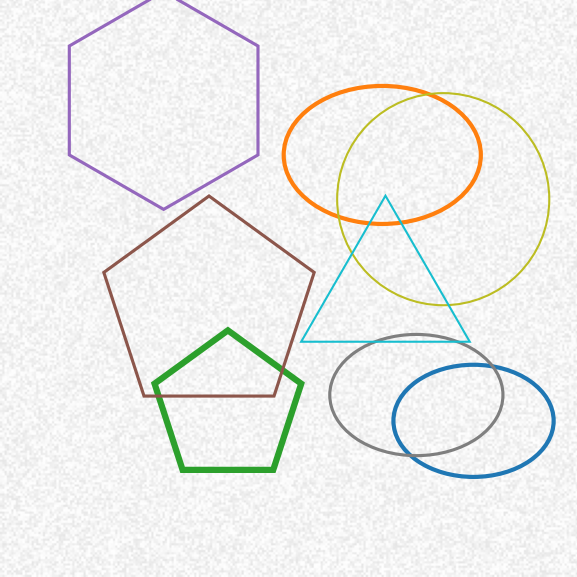[{"shape": "oval", "thickness": 2, "radius": 0.69, "center": [0.82, 0.27]}, {"shape": "oval", "thickness": 2, "radius": 0.85, "center": [0.662, 0.731]}, {"shape": "pentagon", "thickness": 3, "radius": 0.67, "center": [0.395, 0.294]}, {"shape": "hexagon", "thickness": 1.5, "radius": 0.94, "center": [0.283, 0.825]}, {"shape": "pentagon", "thickness": 1.5, "radius": 0.96, "center": [0.362, 0.468]}, {"shape": "oval", "thickness": 1.5, "radius": 0.75, "center": [0.721, 0.315]}, {"shape": "circle", "thickness": 1, "radius": 0.92, "center": [0.767, 0.654]}, {"shape": "triangle", "thickness": 1, "radius": 0.84, "center": [0.667, 0.492]}]